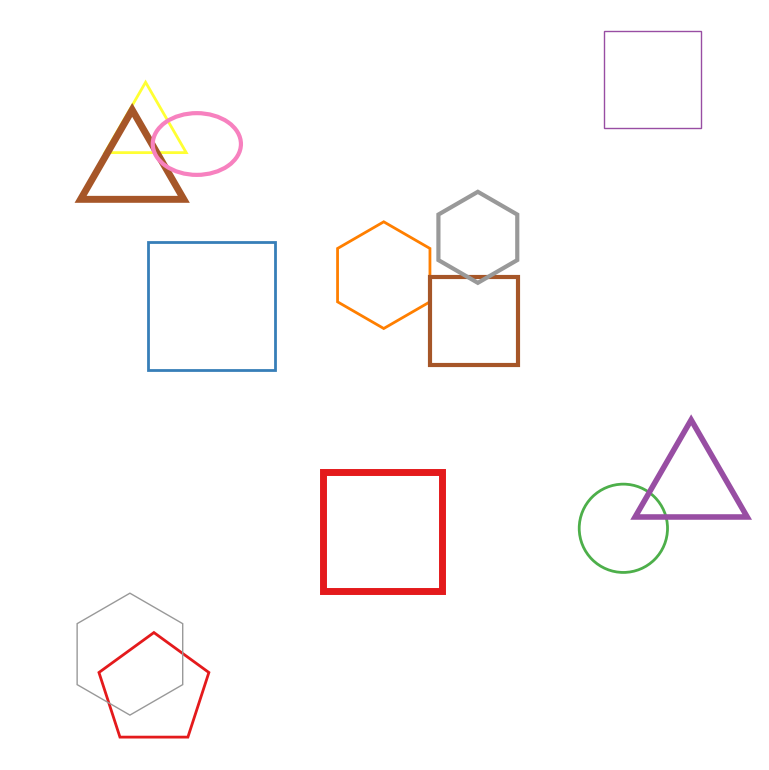[{"shape": "square", "thickness": 2.5, "radius": 0.39, "center": [0.497, 0.31]}, {"shape": "pentagon", "thickness": 1, "radius": 0.38, "center": [0.2, 0.103]}, {"shape": "square", "thickness": 1, "radius": 0.41, "center": [0.275, 0.603]}, {"shape": "circle", "thickness": 1, "radius": 0.29, "center": [0.81, 0.314]}, {"shape": "square", "thickness": 0.5, "radius": 0.32, "center": [0.847, 0.897]}, {"shape": "triangle", "thickness": 2, "radius": 0.42, "center": [0.898, 0.371]}, {"shape": "hexagon", "thickness": 1, "radius": 0.35, "center": [0.498, 0.643]}, {"shape": "triangle", "thickness": 1, "radius": 0.3, "center": [0.189, 0.832]}, {"shape": "square", "thickness": 1.5, "radius": 0.29, "center": [0.616, 0.583]}, {"shape": "triangle", "thickness": 2.5, "radius": 0.39, "center": [0.172, 0.78]}, {"shape": "oval", "thickness": 1.5, "radius": 0.29, "center": [0.256, 0.813]}, {"shape": "hexagon", "thickness": 1.5, "radius": 0.3, "center": [0.621, 0.692]}, {"shape": "hexagon", "thickness": 0.5, "radius": 0.4, "center": [0.169, 0.15]}]